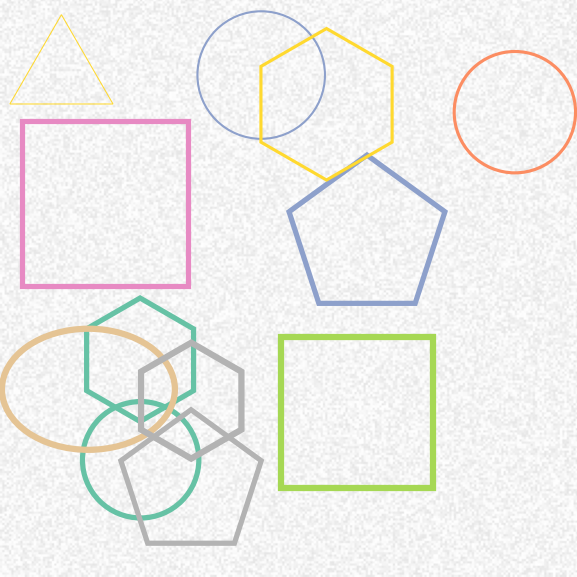[{"shape": "hexagon", "thickness": 2.5, "radius": 0.53, "center": [0.243, 0.376]}, {"shape": "circle", "thickness": 2.5, "radius": 0.5, "center": [0.244, 0.203]}, {"shape": "circle", "thickness": 1.5, "radius": 0.53, "center": [0.892, 0.805]}, {"shape": "circle", "thickness": 1, "radius": 0.55, "center": [0.452, 0.869]}, {"shape": "pentagon", "thickness": 2.5, "radius": 0.71, "center": [0.635, 0.589]}, {"shape": "square", "thickness": 2.5, "radius": 0.72, "center": [0.182, 0.647]}, {"shape": "square", "thickness": 3, "radius": 0.66, "center": [0.618, 0.285]}, {"shape": "hexagon", "thickness": 1.5, "radius": 0.66, "center": [0.565, 0.819]}, {"shape": "triangle", "thickness": 0.5, "radius": 0.52, "center": [0.106, 0.871]}, {"shape": "oval", "thickness": 3, "radius": 0.75, "center": [0.153, 0.325]}, {"shape": "hexagon", "thickness": 3, "radius": 0.5, "center": [0.331, 0.305]}, {"shape": "pentagon", "thickness": 2.5, "radius": 0.64, "center": [0.331, 0.162]}]